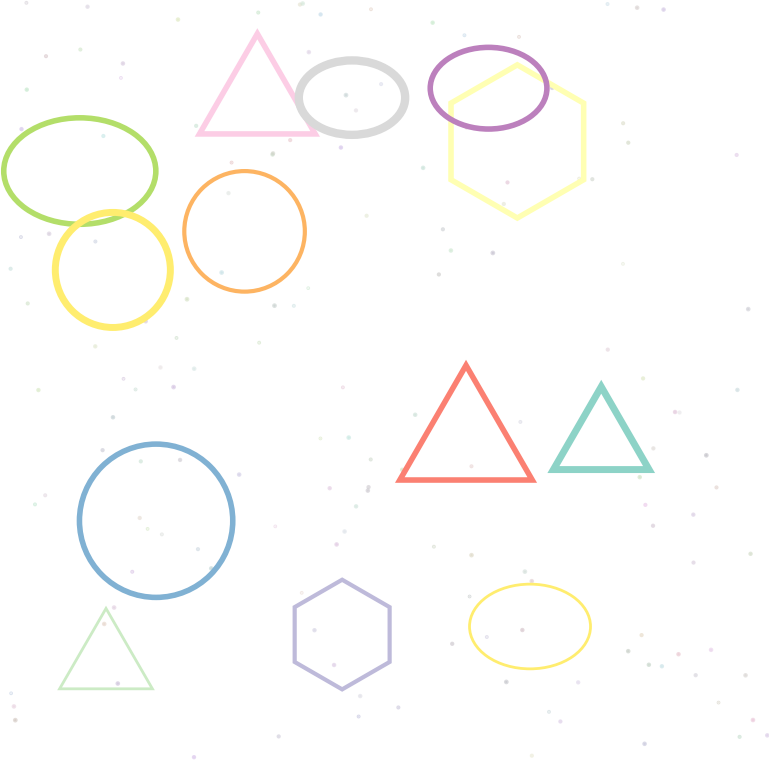[{"shape": "triangle", "thickness": 2.5, "radius": 0.36, "center": [0.781, 0.426]}, {"shape": "hexagon", "thickness": 2, "radius": 0.5, "center": [0.672, 0.816]}, {"shape": "hexagon", "thickness": 1.5, "radius": 0.36, "center": [0.444, 0.176]}, {"shape": "triangle", "thickness": 2, "radius": 0.5, "center": [0.605, 0.426]}, {"shape": "circle", "thickness": 2, "radius": 0.5, "center": [0.203, 0.324]}, {"shape": "circle", "thickness": 1.5, "radius": 0.39, "center": [0.318, 0.7]}, {"shape": "oval", "thickness": 2, "radius": 0.49, "center": [0.104, 0.778]}, {"shape": "triangle", "thickness": 2, "radius": 0.43, "center": [0.334, 0.869]}, {"shape": "oval", "thickness": 3, "radius": 0.35, "center": [0.457, 0.873]}, {"shape": "oval", "thickness": 2, "radius": 0.38, "center": [0.635, 0.885]}, {"shape": "triangle", "thickness": 1, "radius": 0.35, "center": [0.138, 0.14]}, {"shape": "circle", "thickness": 2.5, "radius": 0.37, "center": [0.147, 0.649]}, {"shape": "oval", "thickness": 1, "radius": 0.39, "center": [0.688, 0.186]}]